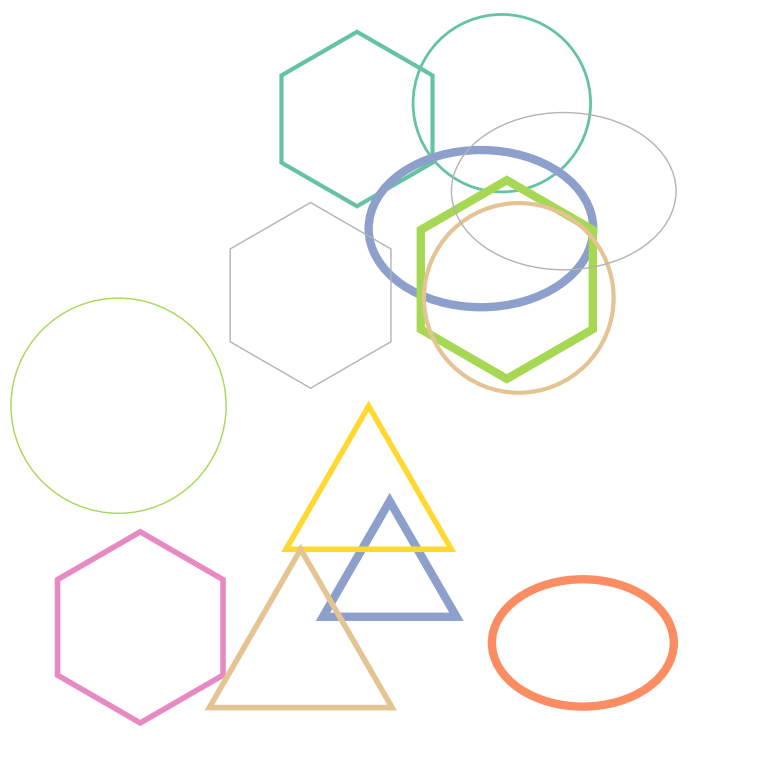[{"shape": "hexagon", "thickness": 1.5, "radius": 0.57, "center": [0.464, 0.845]}, {"shape": "circle", "thickness": 1, "radius": 0.58, "center": [0.652, 0.866]}, {"shape": "oval", "thickness": 3, "radius": 0.59, "center": [0.757, 0.165]}, {"shape": "oval", "thickness": 3, "radius": 0.73, "center": [0.625, 0.703]}, {"shape": "triangle", "thickness": 3, "radius": 0.5, "center": [0.506, 0.249]}, {"shape": "hexagon", "thickness": 2, "radius": 0.62, "center": [0.182, 0.185]}, {"shape": "circle", "thickness": 0.5, "radius": 0.7, "center": [0.154, 0.473]}, {"shape": "hexagon", "thickness": 3, "radius": 0.64, "center": [0.658, 0.637]}, {"shape": "triangle", "thickness": 2, "radius": 0.62, "center": [0.479, 0.349]}, {"shape": "triangle", "thickness": 2, "radius": 0.69, "center": [0.391, 0.15]}, {"shape": "circle", "thickness": 1.5, "radius": 0.62, "center": [0.674, 0.613]}, {"shape": "hexagon", "thickness": 0.5, "radius": 0.6, "center": [0.403, 0.616]}, {"shape": "oval", "thickness": 0.5, "radius": 0.73, "center": [0.732, 0.752]}]